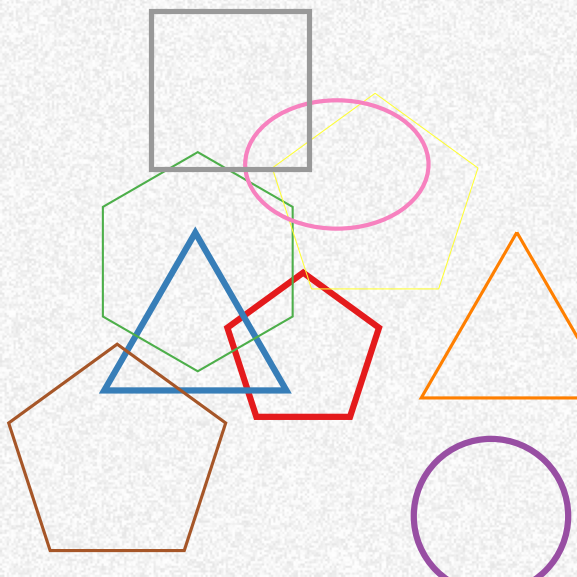[{"shape": "pentagon", "thickness": 3, "radius": 0.69, "center": [0.525, 0.389]}, {"shape": "triangle", "thickness": 3, "radius": 0.91, "center": [0.338, 0.414]}, {"shape": "hexagon", "thickness": 1, "radius": 0.95, "center": [0.342, 0.546]}, {"shape": "circle", "thickness": 3, "radius": 0.67, "center": [0.85, 0.106]}, {"shape": "triangle", "thickness": 1.5, "radius": 0.96, "center": [0.895, 0.406]}, {"shape": "pentagon", "thickness": 0.5, "radius": 0.94, "center": [0.65, 0.65]}, {"shape": "pentagon", "thickness": 1.5, "radius": 0.99, "center": [0.203, 0.206]}, {"shape": "oval", "thickness": 2, "radius": 0.79, "center": [0.583, 0.714]}, {"shape": "square", "thickness": 2.5, "radius": 0.68, "center": [0.398, 0.844]}]